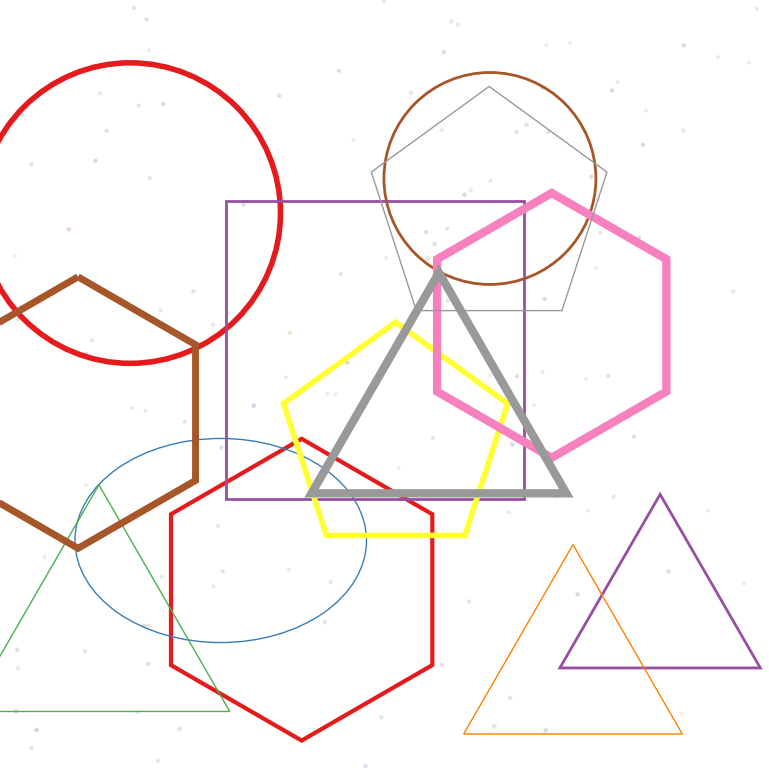[{"shape": "hexagon", "thickness": 1.5, "radius": 0.98, "center": [0.392, 0.234]}, {"shape": "circle", "thickness": 2, "radius": 0.98, "center": [0.169, 0.723]}, {"shape": "oval", "thickness": 0.5, "radius": 0.95, "center": [0.287, 0.298]}, {"shape": "triangle", "thickness": 0.5, "radius": 0.98, "center": [0.128, 0.174]}, {"shape": "square", "thickness": 1, "radius": 0.97, "center": [0.487, 0.546]}, {"shape": "triangle", "thickness": 1, "radius": 0.75, "center": [0.857, 0.208]}, {"shape": "triangle", "thickness": 0.5, "radius": 0.82, "center": [0.744, 0.129]}, {"shape": "pentagon", "thickness": 2, "radius": 0.77, "center": [0.514, 0.429]}, {"shape": "hexagon", "thickness": 2.5, "radius": 0.88, "center": [0.101, 0.464]}, {"shape": "circle", "thickness": 1, "radius": 0.69, "center": [0.636, 0.768]}, {"shape": "hexagon", "thickness": 3, "radius": 0.86, "center": [0.717, 0.577]}, {"shape": "pentagon", "thickness": 0.5, "radius": 0.8, "center": [0.635, 0.727]}, {"shape": "triangle", "thickness": 3, "radius": 0.96, "center": [0.57, 0.455]}]